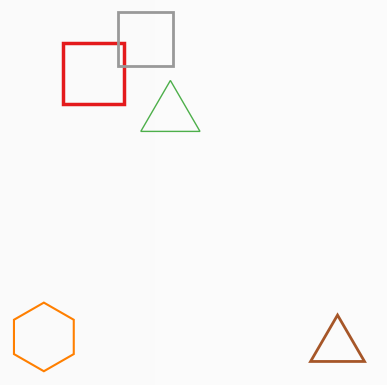[{"shape": "square", "thickness": 2.5, "radius": 0.39, "center": [0.24, 0.808]}, {"shape": "triangle", "thickness": 1, "radius": 0.44, "center": [0.44, 0.703]}, {"shape": "hexagon", "thickness": 1.5, "radius": 0.45, "center": [0.113, 0.125]}, {"shape": "triangle", "thickness": 2, "radius": 0.4, "center": [0.871, 0.101]}, {"shape": "square", "thickness": 2, "radius": 0.35, "center": [0.375, 0.899]}]